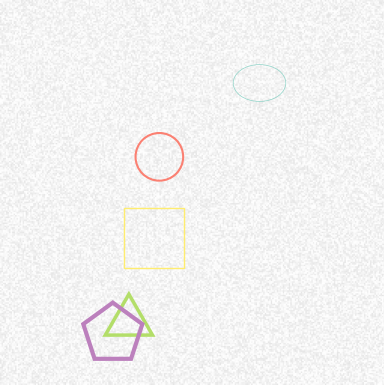[{"shape": "oval", "thickness": 0.5, "radius": 0.34, "center": [0.674, 0.784]}, {"shape": "circle", "thickness": 1.5, "radius": 0.31, "center": [0.414, 0.593]}, {"shape": "triangle", "thickness": 2.5, "radius": 0.35, "center": [0.335, 0.165]}, {"shape": "pentagon", "thickness": 3, "radius": 0.4, "center": [0.293, 0.133]}, {"shape": "square", "thickness": 1, "radius": 0.39, "center": [0.4, 0.381]}]